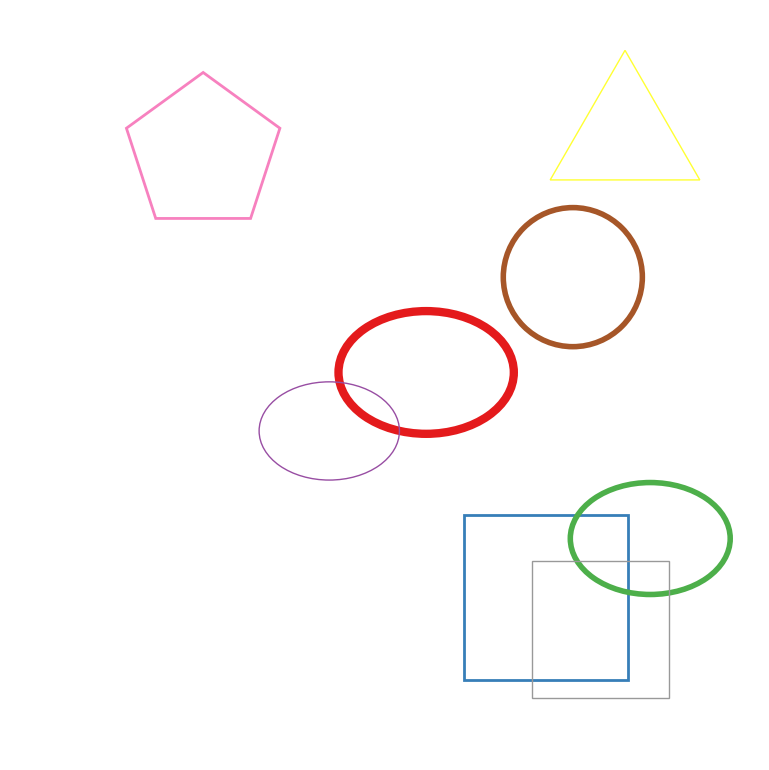[{"shape": "oval", "thickness": 3, "radius": 0.57, "center": [0.553, 0.516]}, {"shape": "square", "thickness": 1, "radius": 0.53, "center": [0.709, 0.224]}, {"shape": "oval", "thickness": 2, "radius": 0.52, "center": [0.844, 0.301]}, {"shape": "oval", "thickness": 0.5, "radius": 0.46, "center": [0.428, 0.44]}, {"shape": "triangle", "thickness": 0.5, "radius": 0.56, "center": [0.812, 0.822]}, {"shape": "circle", "thickness": 2, "radius": 0.45, "center": [0.744, 0.64]}, {"shape": "pentagon", "thickness": 1, "radius": 0.52, "center": [0.264, 0.801]}, {"shape": "square", "thickness": 0.5, "radius": 0.44, "center": [0.78, 0.183]}]